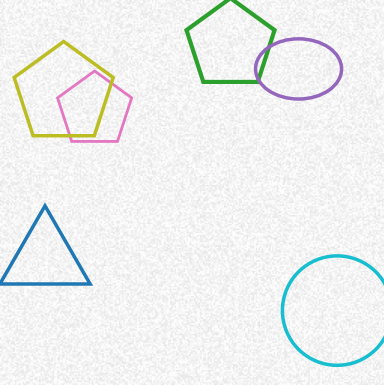[{"shape": "triangle", "thickness": 2.5, "radius": 0.68, "center": [0.117, 0.33]}, {"shape": "pentagon", "thickness": 3, "radius": 0.6, "center": [0.599, 0.885]}, {"shape": "oval", "thickness": 2.5, "radius": 0.56, "center": [0.775, 0.821]}, {"shape": "pentagon", "thickness": 2, "radius": 0.51, "center": [0.246, 0.715]}, {"shape": "pentagon", "thickness": 2.5, "radius": 0.68, "center": [0.165, 0.757]}, {"shape": "circle", "thickness": 2.5, "radius": 0.71, "center": [0.876, 0.193]}]